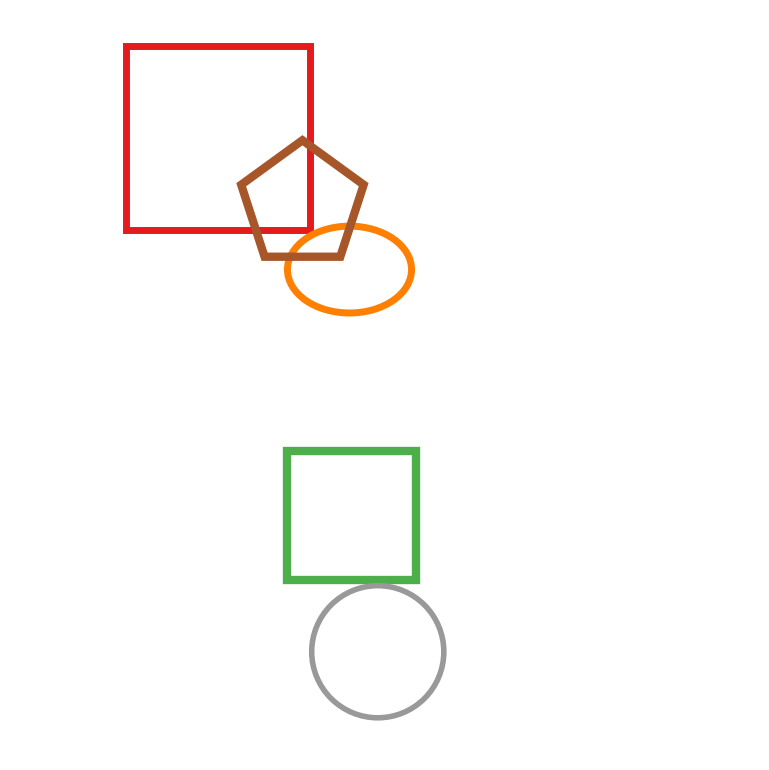[{"shape": "square", "thickness": 2.5, "radius": 0.6, "center": [0.283, 0.821]}, {"shape": "square", "thickness": 3, "radius": 0.42, "center": [0.456, 0.33]}, {"shape": "oval", "thickness": 2.5, "radius": 0.4, "center": [0.454, 0.65]}, {"shape": "pentagon", "thickness": 3, "radius": 0.42, "center": [0.393, 0.734]}, {"shape": "circle", "thickness": 2, "radius": 0.43, "center": [0.491, 0.154]}]